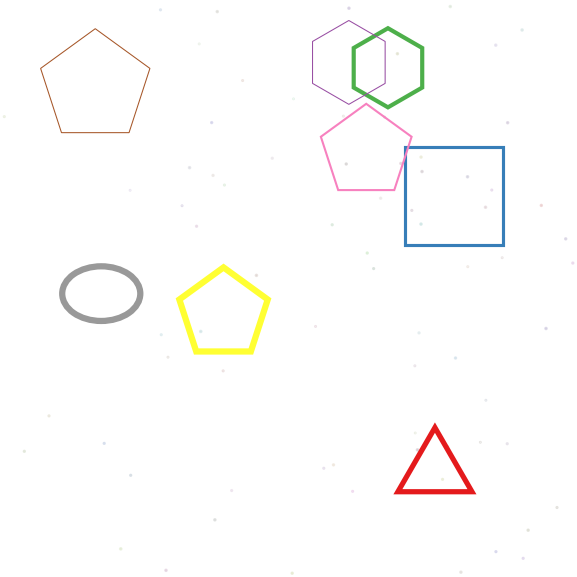[{"shape": "triangle", "thickness": 2.5, "radius": 0.37, "center": [0.753, 0.185]}, {"shape": "square", "thickness": 1.5, "radius": 0.43, "center": [0.786, 0.66]}, {"shape": "hexagon", "thickness": 2, "radius": 0.34, "center": [0.672, 0.882]}, {"shape": "hexagon", "thickness": 0.5, "radius": 0.36, "center": [0.604, 0.891]}, {"shape": "pentagon", "thickness": 3, "radius": 0.4, "center": [0.387, 0.456]}, {"shape": "pentagon", "thickness": 0.5, "radius": 0.5, "center": [0.165, 0.85]}, {"shape": "pentagon", "thickness": 1, "radius": 0.41, "center": [0.634, 0.737]}, {"shape": "oval", "thickness": 3, "radius": 0.34, "center": [0.175, 0.491]}]